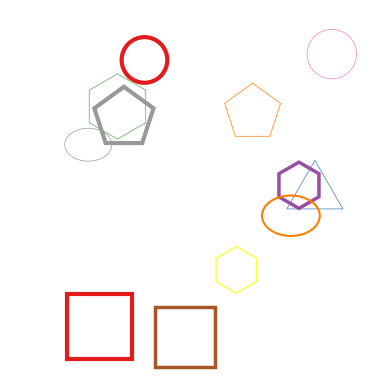[{"shape": "circle", "thickness": 3, "radius": 0.3, "center": [0.375, 0.844]}, {"shape": "square", "thickness": 3, "radius": 0.42, "center": [0.258, 0.153]}, {"shape": "triangle", "thickness": 0.5, "radius": 0.42, "center": [0.818, 0.499]}, {"shape": "hexagon", "thickness": 0.5, "radius": 0.42, "center": [0.305, 0.723]}, {"shape": "hexagon", "thickness": 2.5, "radius": 0.3, "center": [0.776, 0.519]}, {"shape": "oval", "thickness": 1.5, "radius": 0.38, "center": [0.756, 0.44]}, {"shape": "pentagon", "thickness": 0.5, "radius": 0.38, "center": [0.656, 0.708]}, {"shape": "hexagon", "thickness": 1, "radius": 0.3, "center": [0.614, 0.299]}, {"shape": "square", "thickness": 2.5, "radius": 0.39, "center": [0.48, 0.124]}, {"shape": "circle", "thickness": 0.5, "radius": 0.32, "center": [0.862, 0.859]}, {"shape": "oval", "thickness": 0.5, "radius": 0.31, "center": [0.229, 0.624]}, {"shape": "pentagon", "thickness": 3, "radius": 0.4, "center": [0.322, 0.694]}]